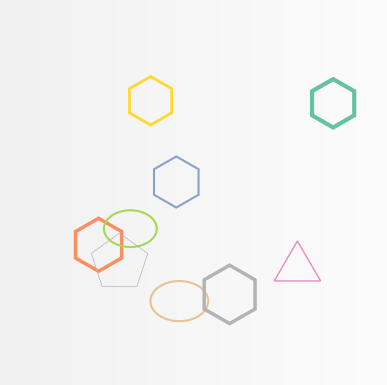[{"shape": "hexagon", "thickness": 3, "radius": 0.31, "center": [0.86, 0.732]}, {"shape": "hexagon", "thickness": 2.5, "radius": 0.34, "center": [0.254, 0.364]}, {"shape": "hexagon", "thickness": 1.5, "radius": 0.33, "center": [0.455, 0.527]}, {"shape": "triangle", "thickness": 1, "radius": 0.35, "center": [0.768, 0.305]}, {"shape": "oval", "thickness": 1.5, "radius": 0.34, "center": [0.336, 0.406]}, {"shape": "hexagon", "thickness": 2, "radius": 0.31, "center": [0.389, 0.738]}, {"shape": "oval", "thickness": 1.5, "radius": 0.37, "center": [0.463, 0.218]}, {"shape": "pentagon", "thickness": 0.5, "radius": 0.38, "center": [0.308, 0.318]}, {"shape": "hexagon", "thickness": 2.5, "radius": 0.38, "center": [0.593, 0.235]}]